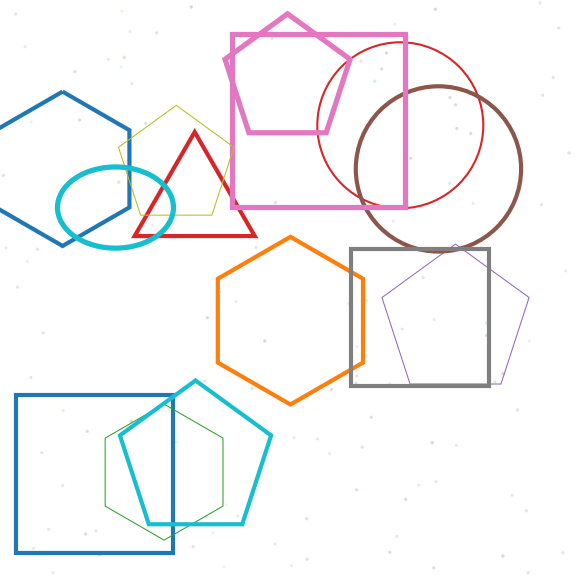[{"shape": "hexagon", "thickness": 2, "radius": 0.67, "center": [0.108, 0.707]}, {"shape": "square", "thickness": 2, "radius": 0.68, "center": [0.164, 0.178]}, {"shape": "hexagon", "thickness": 2, "radius": 0.73, "center": [0.503, 0.444]}, {"shape": "hexagon", "thickness": 0.5, "radius": 0.59, "center": [0.284, 0.182]}, {"shape": "circle", "thickness": 1, "radius": 0.72, "center": [0.693, 0.782]}, {"shape": "triangle", "thickness": 2, "radius": 0.6, "center": [0.337, 0.65]}, {"shape": "pentagon", "thickness": 0.5, "radius": 0.67, "center": [0.789, 0.443]}, {"shape": "circle", "thickness": 2, "radius": 0.72, "center": [0.759, 0.707]}, {"shape": "pentagon", "thickness": 2.5, "radius": 0.57, "center": [0.498, 0.861]}, {"shape": "square", "thickness": 2.5, "radius": 0.75, "center": [0.552, 0.79]}, {"shape": "square", "thickness": 2, "radius": 0.59, "center": [0.727, 0.449]}, {"shape": "pentagon", "thickness": 0.5, "radius": 0.53, "center": [0.305, 0.712]}, {"shape": "pentagon", "thickness": 2, "radius": 0.69, "center": [0.339, 0.203]}, {"shape": "oval", "thickness": 2.5, "radius": 0.5, "center": [0.2, 0.64]}]